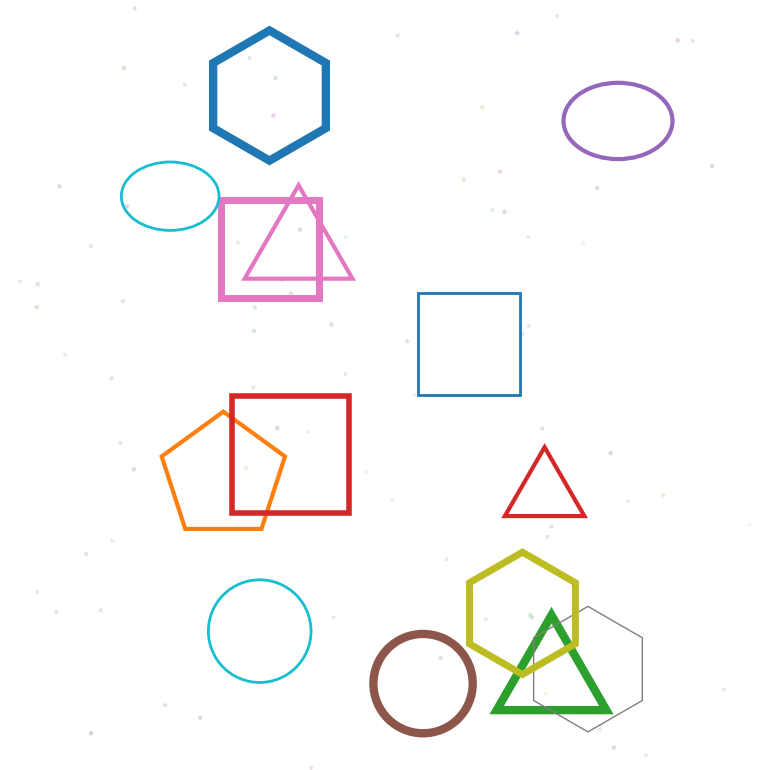[{"shape": "square", "thickness": 1, "radius": 0.33, "center": [0.609, 0.554]}, {"shape": "hexagon", "thickness": 3, "radius": 0.42, "center": [0.35, 0.876]}, {"shape": "pentagon", "thickness": 1.5, "radius": 0.42, "center": [0.29, 0.381]}, {"shape": "triangle", "thickness": 3, "radius": 0.41, "center": [0.716, 0.119]}, {"shape": "square", "thickness": 2, "radius": 0.38, "center": [0.377, 0.409]}, {"shape": "triangle", "thickness": 1.5, "radius": 0.3, "center": [0.707, 0.36]}, {"shape": "oval", "thickness": 1.5, "radius": 0.35, "center": [0.803, 0.843]}, {"shape": "circle", "thickness": 3, "radius": 0.32, "center": [0.549, 0.112]}, {"shape": "triangle", "thickness": 1.5, "radius": 0.4, "center": [0.388, 0.679]}, {"shape": "square", "thickness": 2.5, "radius": 0.32, "center": [0.351, 0.676]}, {"shape": "hexagon", "thickness": 0.5, "radius": 0.41, "center": [0.764, 0.131]}, {"shape": "hexagon", "thickness": 2.5, "radius": 0.4, "center": [0.678, 0.203]}, {"shape": "circle", "thickness": 1, "radius": 0.33, "center": [0.337, 0.18]}, {"shape": "oval", "thickness": 1, "radius": 0.32, "center": [0.221, 0.745]}]